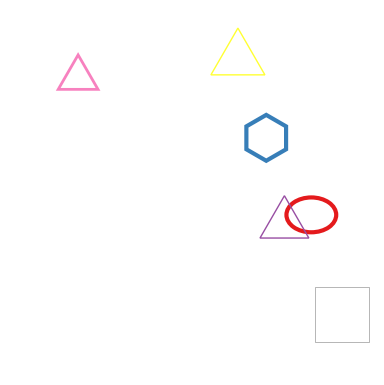[{"shape": "oval", "thickness": 3, "radius": 0.32, "center": [0.809, 0.442]}, {"shape": "hexagon", "thickness": 3, "radius": 0.3, "center": [0.692, 0.642]}, {"shape": "triangle", "thickness": 1, "radius": 0.37, "center": [0.739, 0.418]}, {"shape": "triangle", "thickness": 1, "radius": 0.4, "center": [0.618, 0.846]}, {"shape": "triangle", "thickness": 2, "radius": 0.3, "center": [0.203, 0.798]}, {"shape": "square", "thickness": 0.5, "radius": 0.36, "center": [0.888, 0.183]}]